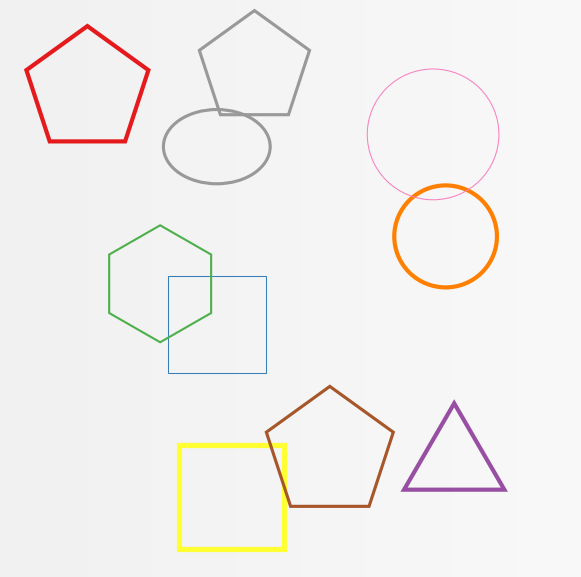[{"shape": "pentagon", "thickness": 2, "radius": 0.55, "center": [0.15, 0.844]}, {"shape": "square", "thickness": 0.5, "radius": 0.42, "center": [0.374, 0.438]}, {"shape": "hexagon", "thickness": 1, "radius": 0.51, "center": [0.276, 0.508]}, {"shape": "triangle", "thickness": 2, "radius": 0.5, "center": [0.781, 0.201]}, {"shape": "circle", "thickness": 2, "radius": 0.44, "center": [0.767, 0.59]}, {"shape": "square", "thickness": 2.5, "radius": 0.45, "center": [0.398, 0.139]}, {"shape": "pentagon", "thickness": 1.5, "radius": 0.57, "center": [0.567, 0.215]}, {"shape": "circle", "thickness": 0.5, "radius": 0.57, "center": [0.745, 0.766]}, {"shape": "oval", "thickness": 1.5, "radius": 0.46, "center": [0.373, 0.745]}, {"shape": "pentagon", "thickness": 1.5, "radius": 0.5, "center": [0.438, 0.881]}]